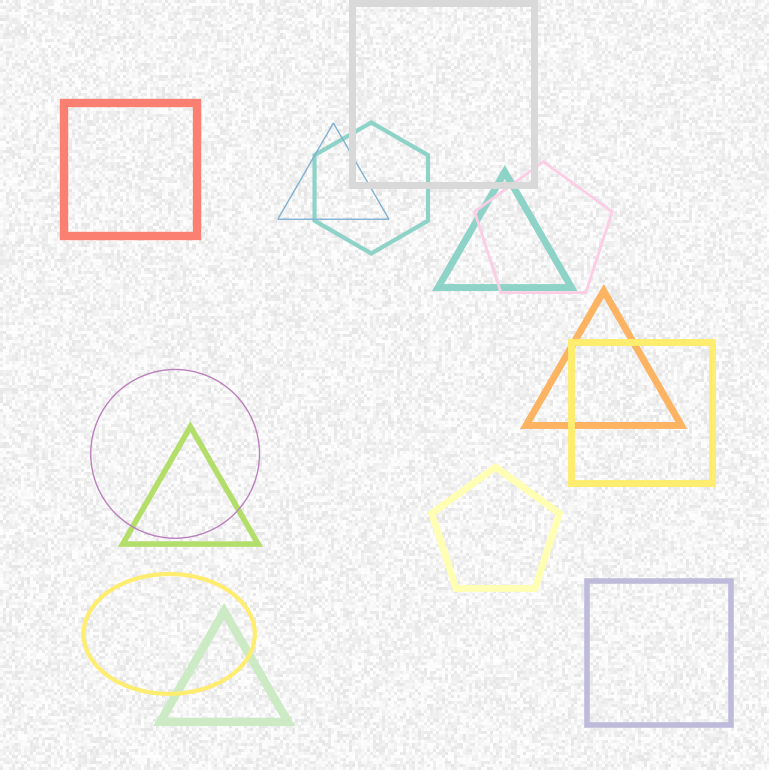[{"shape": "hexagon", "thickness": 1.5, "radius": 0.43, "center": [0.482, 0.756]}, {"shape": "triangle", "thickness": 2.5, "radius": 0.5, "center": [0.656, 0.677]}, {"shape": "pentagon", "thickness": 2.5, "radius": 0.44, "center": [0.644, 0.306]}, {"shape": "square", "thickness": 2, "radius": 0.47, "center": [0.855, 0.152]}, {"shape": "square", "thickness": 3, "radius": 0.43, "center": [0.17, 0.779]}, {"shape": "triangle", "thickness": 0.5, "radius": 0.42, "center": [0.433, 0.757]}, {"shape": "triangle", "thickness": 2.5, "radius": 0.58, "center": [0.784, 0.506]}, {"shape": "triangle", "thickness": 2, "radius": 0.51, "center": [0.247, 0.344]}, {"shape": "pentagon", "thickness": 1, "radius": 0.47, "center": [0.706, 0.696]}, {"shape": "square", "thickness": 2.5, "radius": 0.59, "center": [0.575, 0.878]}, {"shape": "circle", "thickness": 0.5, "radius": 0.55, "center": [0.227, 0.411]}, {"shape": "triangle", "thickness": 3, "radius": 0.48, "center": [0.291, 0.11]}, {"shape": "square", "thickness": 2.5, "radius": 0.46, "center": [0.833, 0.464]}, {"shape": "oval", "thickness": 1.5, "radius": 0.56, "center": [0.22, 0.177]}]